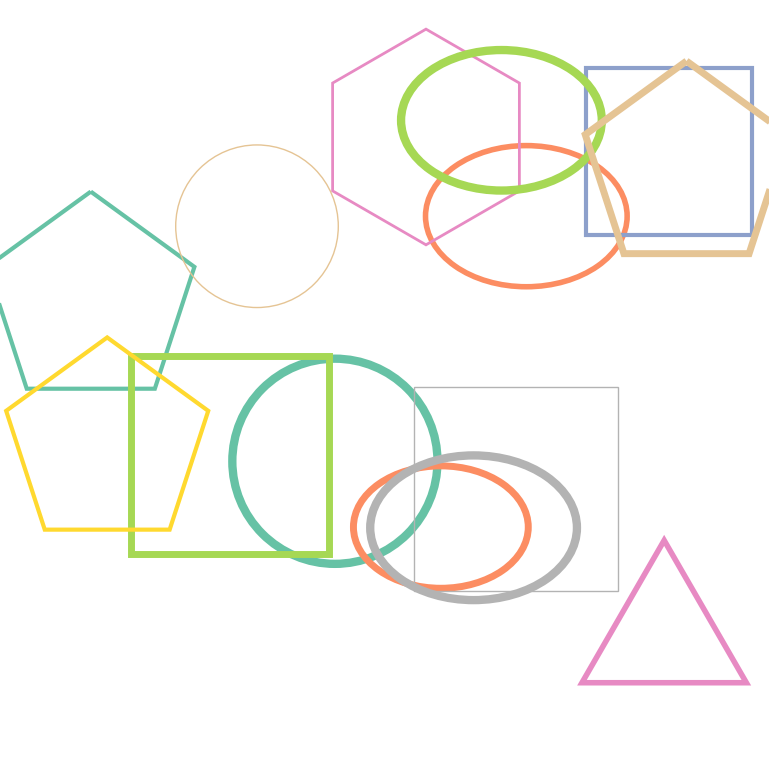[{"shape": "pentagon", "thickness": 1.5, "radius": 0.71, "center": [0.118, 0.61]}, {"shape": "circle", "thickness": 3, "radius": 0.67, "center": [0.435, 0.401]}, {"shape": "oval", "thickness": 2, "radius": 0.65, "center": [0.684, 0.719]}, {"shape": "oval", "thickness": 2.5, "radius": 0.57, "center": [0.573, 0.315]}, {"shape": "square", "thickness": 1.5, "radius": 0.54, "center": [0.869, 0.803]}, {"shape": "triangle", "thickness": 2, "radius": 0.62, "center": [0.863, 0.175]}, {"shape": "hexagon", "thickness": 1, "radius": 0.7, "center": [0.553, 0.822]}, {"shape": "square", "thickness": 2.5, "radius": 0.64, "center": [0.299, 0.41]}, {"shape": "oval", "thickness": 3, "radius": 0.65, "center": [0.651, 0.844]}, {"shape": "pentagon", "thickness": 1.5, "radius": 0.69, "center": [0.139, 0.424]}, {"shape": "pentagon", "thickness": 2.5, "radius": 0.69, "center": [0.892, 0.782]}, {"shape": "circle", "thickness": 0.5, "radius": 0.53, "center": [0.334, 0.706]}, {"shape": "oval", "thickness": 3, "radius": 0.67, "center": [0.615, 0.315]}, {"shape": "square", "thickness": 0.5, "radius": 0.66, "center": [0.67, 0.365]}]